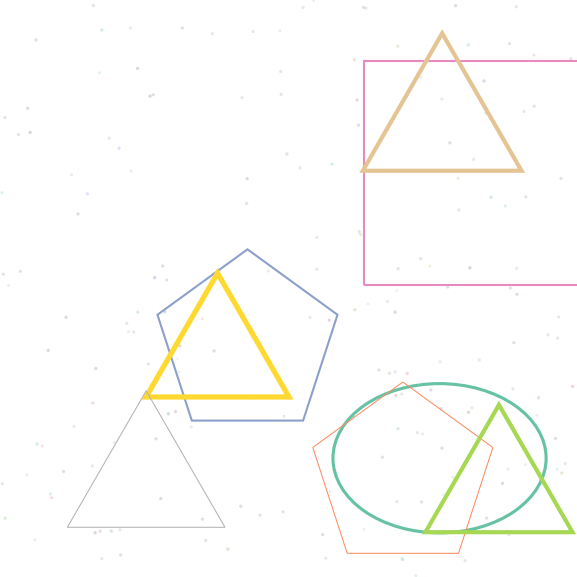[{"shape": "oval", "thickness": 1.5, "radius": 0.92, "center": [0.761, 0.206]}, {"shape": "pentagon", "thickness": 0.5, "radius": 0.82, "center": [0.698, 0.174]}, {"shape": "pentagon", "thickness": 1, "radius": 0.82, "center": [0.429, 0.403]}, {"shape": "square", "thickness": 1, "radius": 0.97, "center": [0.823, 0.7]}, {"shape": "triangle", "thickness": 2, "radius": 0.74, "center": [0.864, 0.151]}, {"shape": "triangle", "thickness": 2.5, "radius": 0.71, "center": [0.377, 0.383]}, {"shape": "triangle", "thickness": 2, "radius": 0.79, "center": [0.766, 0.783]}, {"shape": "triangle", "thickness": 0.5, "radius": 0.79, "center": [0.253, 0.165]}]